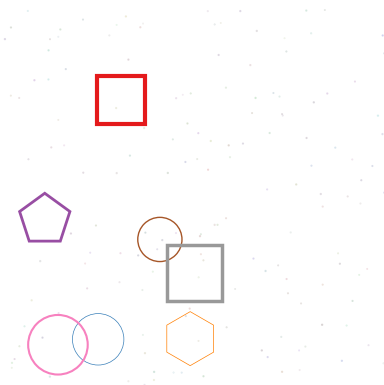[{"shape": "square", "thickness": 3, "radius": 0.31, "center": [0.314, 0.74]}, {"shape": "circle", "thickness": 0.5, "radius": 0.33, "center": [0.255, 0.119]}, {"shape": "pentagon", "thickness": 2, "radius": 0.34, "center": [0.116, 0.429]}, {"shape": "hexagon", "thickness": 0.5, "radius": 0.35, "center": [0.494, 0.12]}, {"shape": "circle", "thickness": 1, "radius": 0.29, "center": [0.415, 0.378]}, {"shape": "circle", "thickness": 1.5, "radius": 0.39, "center": [0.15, 0.105]}, {"shape": "square", "thickness": 2.5, "radius": 0.36, "center": [0.505, 0.29]}]